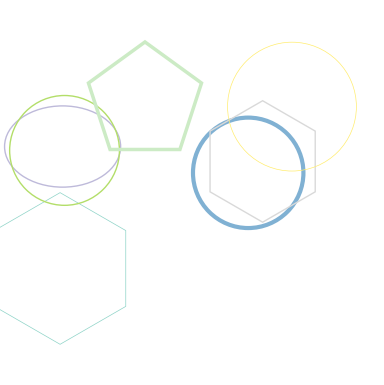[{"shape": "hexagon", "thickness": 0.5, "radius": 0.98, "center": [0.156, 0.303]}, {"shape": "oval", "thickness": 1, "radius": 0.75, "center": [0.163, 0.619]}, {"shape": "circle", "thickness": 3, "radius": 0.72, "center": [0.645, 0.551]}, {"shape": "circle", "thickness": 1, "radius": 0.71, "center": [0.168, 0.609]}, {"shape": "hexagon", "thickness": 1, "radius": 0.79, "center": [0.682, 0.581]}, {"shape": "pentagon", "thickness": 2.5, "radius": 0.77, "center": [0.377, 0.737]}, {"shape": "circle", "thickness": 0.5, "radius": 0.84, "center": [0.758, 0.723]}]